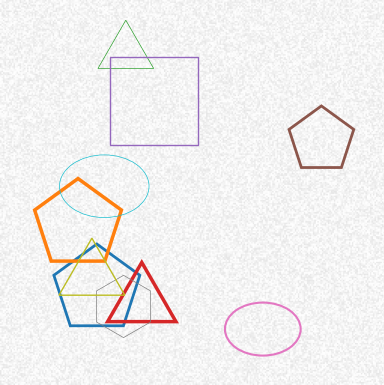[{"shape": "pentagon", "thickness": 2, "radius": 0.59, "center": [0.252, 0.249]}, {"shape": "pentagon", "thickness": 2.5, "radius": 0.59, "center": [0.203, 0.418]}, {"shape": "triangle", "thickness": 0.5, "radius": 0.42, "center": [0.327, 0.864]}, {"shape": "triangle", "thickness": 2.5, "radius": 0.51, "center": [0.368, 0.216]}, {"shape": "square", "thickness": 1, "radius": 0.57, "center": [0.401, 0.737]}, {"shape": "pentagon", "thickness": 2, "radius": 0.44, "center": [0.835, 0.636]}, {"shape": "oval", "thickness": 1.5, "radius": 0.49, "center": [0.683, 0.145]}, {"shape": "hexagon", "thickness": 0.5, "radius": 0.4, "center": [0.321, 0.204]}, {"shape": "triangle", "thickness": 1, "radius": 0.49, "center": [0.239, 0.283]}, {"shape": "oval", "thickness": 0.5, "radius": 0.58, "center": [0.271, 0.516]}]